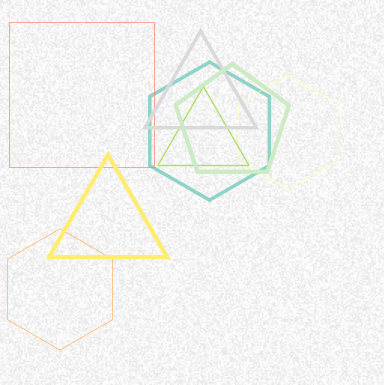[{"shape": "hexagon", "thickness": 2.5, "radius": 0.9, "center": [0.544, 0.66]}, {"shape": "hexagon", "thickness": 0.5, "radius": 0.74, "center": [0.749, 0.657]}, {"shape": "square", "thickness": 0.5, "radius": 0.94, "center": [0.212, 0.754]}, {"shape": "hexagon", "thickness": 0.5, "radius": 0.79, "center": [0.156, 0.248]}, {"shape": "triangle", "thickness": 1, "radius": 0.68, "center": [0.528, 0.639]}, {"shape": "triangle", "thickness": 2.5, "radius": 0.84, "center": [0.521, 0.752]}, {"shape": "pentagon", "thickness": 3, "radius": 0.77, "center": [0.604, 0.679]}, {"shape": "triangle", "thickness": 3, "radius": 0.88, "center": [0.281, 0.421]}]